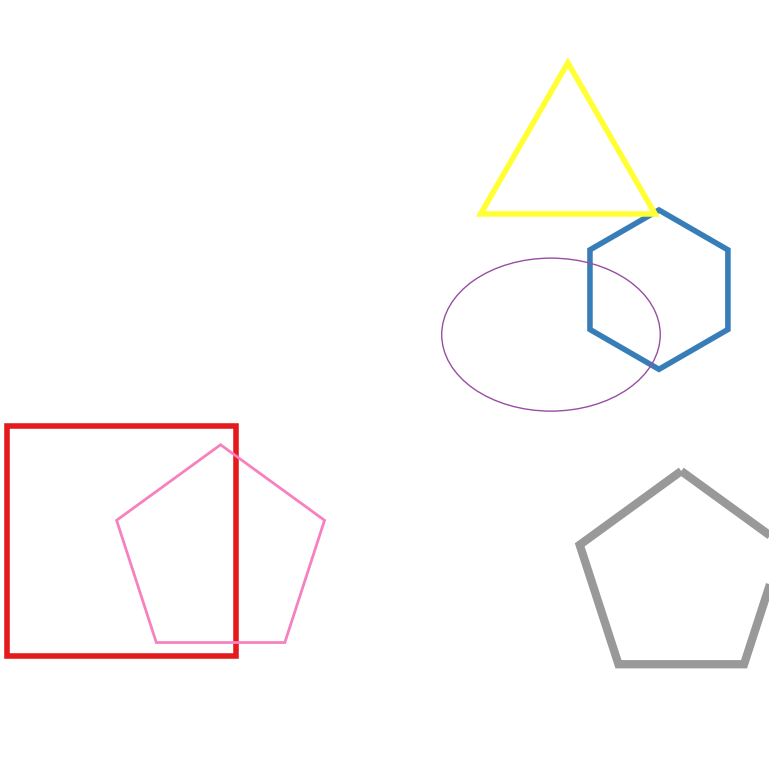[{"shape": "square", "thickness": 2, "radius": 0.74, "center": [0.158, 0.298]}, {"shape": "hexagon", "thickness": 2, "radius": 0.52, "center": [0.856, 0.624]}, {"shape": "oval", "thickness": 0.5, "radius": 0.71, "center": [0.716, 0.565]}, {"shape": "triangle", "thickness": 2, "radius": 0.65, "center": [0.737, 0.788]}, {"shape": "pentagon", "thickness": 1, "radius": 0.71, "center": [0.286, 0.28]}, {"shape": "pentagon", "thickness": 3, "radius": 0.69, "center": [0.885, 0.25]}]